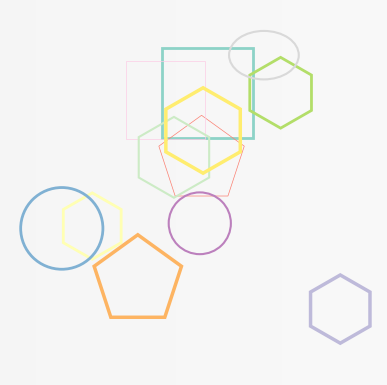[{"shape": "square", "thickness": 2, "radius": 0.58, "center": [0.535, 0.759]}, {"shape": "hexagon", "thickness": 2, "radius": 0.43, "center": [0.238, 0.413]}, {"shape": "hexagon", "thickness": 2.5, "radius": 0.44, "center": [0.878, 0.197]}, {"shape": "pentagon", "thickness": 0.5, "radius": 0.58, "center": [0.52, 0.585]}, {"shape": "circle", "thickness": 2, "radius": 0.53, "center": [0.159, 0.407]}, {"shape": "pentagon", "thickness": 2.5, "radius": 0.59, "center": [0.356, 0.272]}, {"shape": "hexagon", "thickness": 2, "radius": 0.46, "center": [0.724, 0.759]}, {"shape": "square", "thickness": 0.5, "radius": 0.51, "center": [0.427, 0.74]}, {"shape": "oval", "thickness": 1.5, "radius": 0.45, "center": [0.681, 0.857]}, {"shape": "circle", "thickness": 1.5, "radius": 0.4, "center": [0.516, 0.42]}, {"shape": "hexagon", "thickness": 1.5, "radius": 0.52, "center": [0.449, 0.591]}, {"shape": "hexagon", "thickness": 2.5, "radius": 0.55, "center": [0.524, 0.661]}]